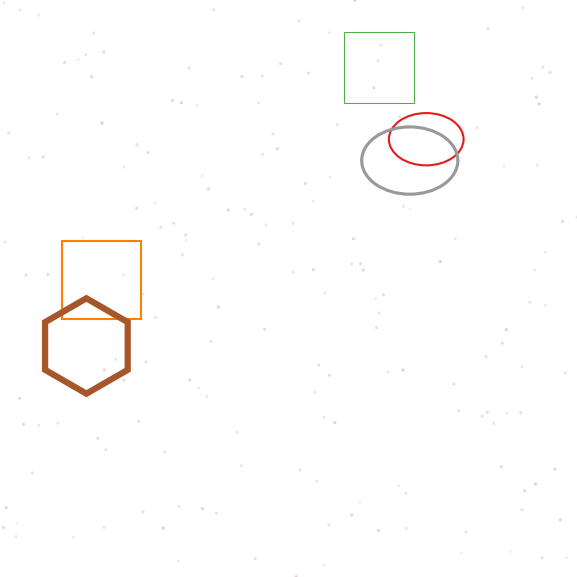[{"shape": "oval", "thickness": 1, "radius": 0.32, "center": [0.738, 0.758]}, {"shape": "square", "thickness": 0.5, "radius": 0.3, "center": [0.656, 0.882]}, {"shape": "square", "thickness": 1, "radius": 0.34, "center": [0.176, 0.514]}, {"shape": "hexagon", "thickness": 3, "radius": 0.41, "center": [0.15, 0.4]}, {"shape": "oval", "thickness": 1.5, "radius": 0.42, "center": [0.71, 0.721]}]